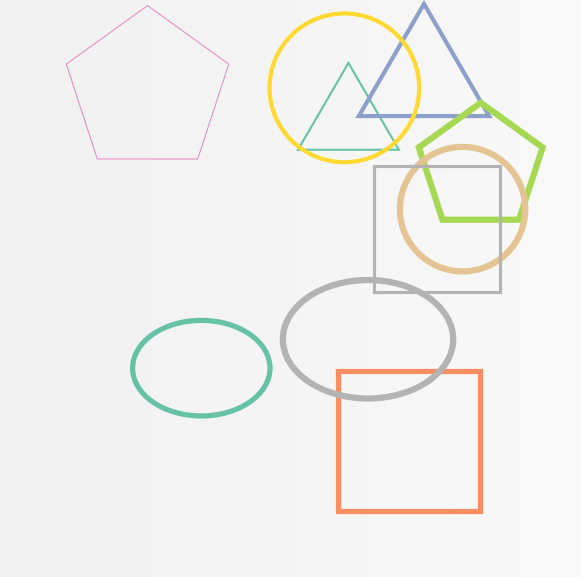[{"shape": "oval", "thickness": 2.5, "radius": 0.59, "center": [0.346, 0.362]}, {"shape": "triangle", "thickness": 1, "radius": 0.5, "center": [0.599, 0.79]}, {"shape": "square", "thickness": 2.5, "radius": 0.61, "center": [0.704, 0.235]}, {"shape": "triangle", "thickness": 2, "radius": 0.65, "center": [0.729, 0.863]}, {"shape": "pentagon", "thickness": 0.5, "radius": 0.73, "center": [0.254, 0.843]}, {"shape": "pentagon", "thickness": 3, "radius": 0.56, "center": [0.827, 0.709]}, {"shape": "circle", "thickness": 2, "radius": 0.64, "center": [0.592, 0.847]}, {"shape": "circle", "thickness": 3, "radius": 0.54, "center": [0.796, 0.637]}, {"shape": "oval", "thickness": 3, "radius": 0.73, "center": [0.633, 0.412]}, {"shape": "square", "thickness": 1.5, "radius": 0.54, "center": [0.752, 0.603]}]